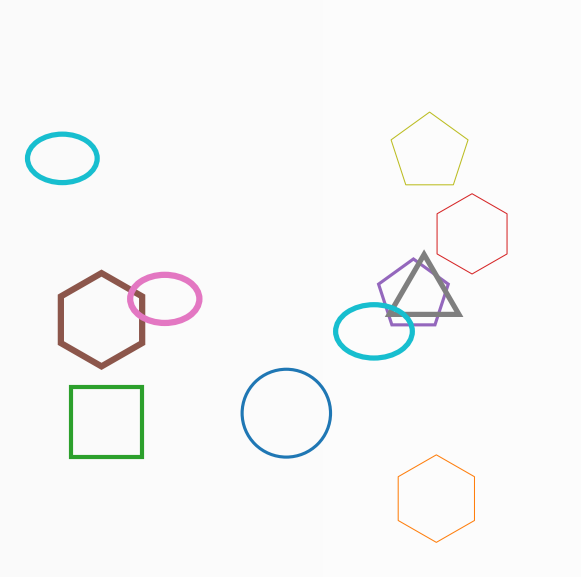[{"shape": "circle", "thickness": 1.5, "radius": 0.38, "center": [0.493, 0.284]}, {"shape": "hexagon", "thickness": 0.5, "radius": 0.38, "center": [0.751, 0.136]}, {"shape": "square", "thickness": 2, "radius": 0.3, "center": [0.183, 0.268]}, {"shape": "hexagon", "thickness": 0.5, "radius": 0.35, "center": [0.812, 0.594]}, {"shape": "pentagon", "thickness": 1.5, "radius": 0.32, "center": [0.711, 0.488]}, {"shape": "hexagon", "thickness": 3, "radius": 0.4, "center": [0.175, 0.445]}, {"shape": "oval", "thickness": 3, "radius": 0.3, "center": [0.283, 0.482]}, {"shape": "triangle", "thickness": 2.5, "radius": 0.35, "center": [0.73, 0.489]}, {"shape": "pentagon", "thickness": 0.5, "radius": 0.35, "center": [0.739, 0.735]}, {"shape": "oval", "thickness": 2.5, "radius": 0.3, "center": [0.107, 0.725]}, {"shape": "oval", "thickness": 2.5, "radius": 0.33, "center": [0.643, 0.425]}]